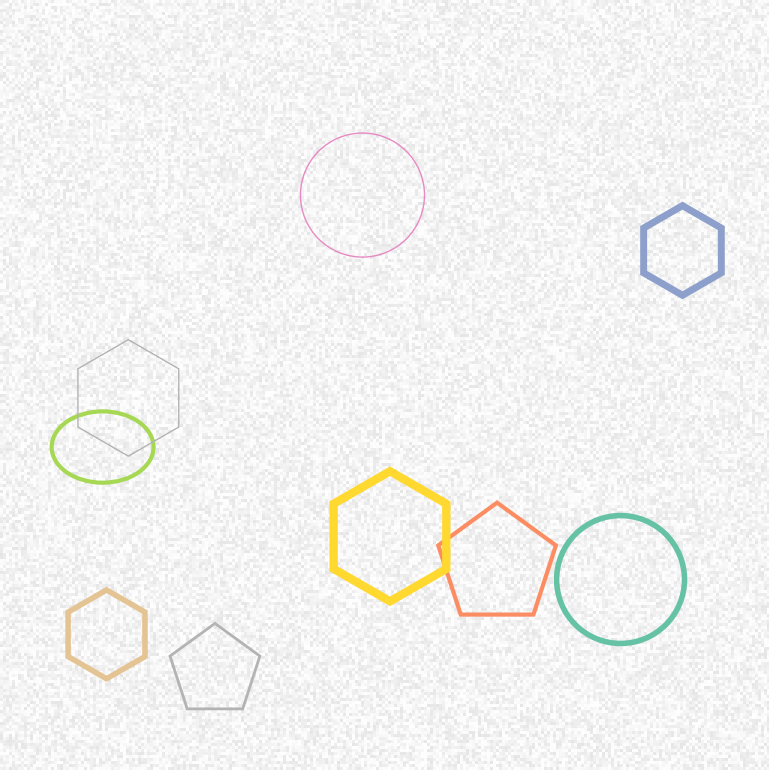[{"shape": "circle", "thickness": 2, "radius": 0.42, "center": [0.806, 0.247]}, {"shape": "pentagon", "thickness": 1.5, "radius": 0.4, "center": [0.646, 0.267]}, {"shape": "hexagon", "thickness": 2.5, "radius": 0.29, "center": [0.886, 0.675]}, {"shape": "circle", "thickness": 0.5, "radius": 0.4, "center": [0.471, 0.747]}, {"shape": "oval", "thickness": 1.5, "radius": 0.33, "center": [0.133, 0.419]}, {"shape": "hexagon", "thickness": 3, "radius": 0.42, "center": [0.506, 0.303]}, {"shape": "hexagon", "thickness": 2, "radius": 0.29, "center": [0.138, 0.176]}, {"shape": "pentagon", "thickness": 1, "radius": 0.31, "center": [0.279, 0.129]}, {"shape": "hexagon", "thickness": 0.5, "radius": 0.38, "center": [0.167, 0.483]}]